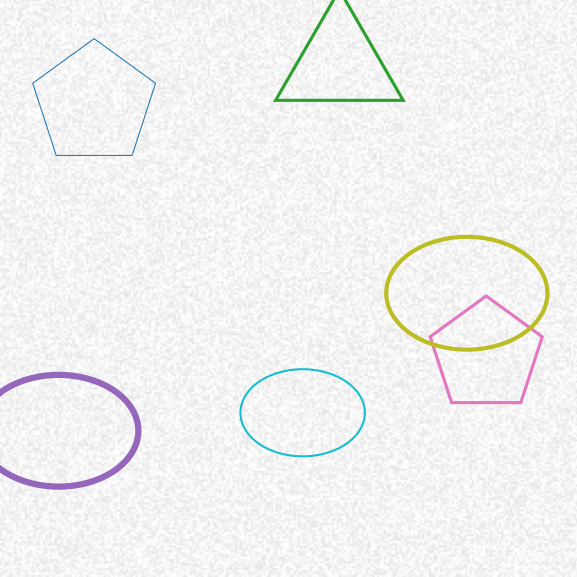[{"shape": "pentagon", "thickness": 0.5, "radius": 0.56, "center": [0.163, 0.82]}, {"shape": "triangle", "thickness": 1.5, "radius": 0.64, "center": [0.588, 0.889]}, {"shape": "oval", "thickness": 3, "radius": 0.69, "center": [0.101, 0.253]}, {"shape": "pentagon", "thickness": 1.5, "radius": 0.51, "center": [0.842, 0.385]}, {"shape": "oval", "thickness": 2, "radius": 0.7, "center": [0.808, 0.491]}, {"shape": "oval", "thickness": 1, "radius": 0.54, "center": [0.524, 0.284]}]